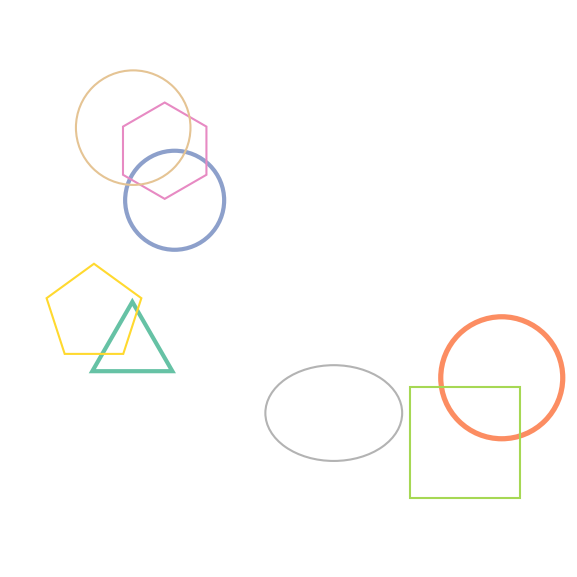[{"shape": "triangle", "thickness": 2, "radius": 0.4, "center": [0.229, 0.396]}, {"shape": "circle", "thickness": 2.5, "radius": 0.53, "center": [0.869, 0.345]}, {"shape": "circle", "thickness": 2, "radius": 0.43, "center": [0.302, 0.652]}, {"shape": "hexagon", "thickness": 1, "radius": 0.42, "center": [0.285, 0.738]}, {"shape": "square", "thickness": 1, "radius": 0.48, "center": [0.805, 0.233]}, {"shape": "pentagon", "thickness": 1, "radius": 0.43, "center": [0.163, 0.456]}, {"shape": "circle", "thickness": 1, "radius": 0.5, "center": [0.231, 0.778]}, {"shape": "oval", "thickness": 1, "radius": 0.59, "center": [0.578, 0.284]}]